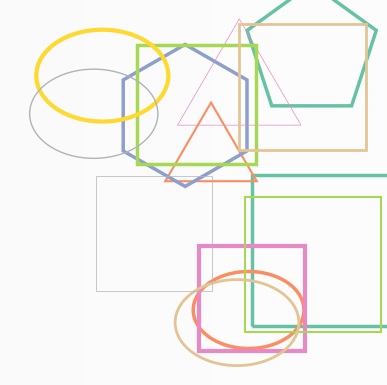[{"shape": "pentagon", "thickness": 2.5, "radius": 0.88, "center": [0.804, 0.867]}, {"shape": "square", "thickness": 2.5, "radius": 0.98, "center": [0.847, 0.349]}, {"shape": "oval", "thickness": 2.5, "radius": 0.71, "center": [0.641, 0.195]}, {"shape": "triangle", "thickness": 1.5, "radius": 0.68, "center": [0.545, 0.597]}, {"shape": "hexagon", "thickness": 2.5, "radius": 0.92, "center": [0.478, 0.7]}, {"shape": "square", "thickness": 3, "radius": 0.68, "center": [0.65, 0.224]}, {"shape": "triangle", "thickness": 0.5, "radius": 0.92, "center": [0.618, 0.767]}, {"shape": "square", "thickness": 2.5, "radius": 0.77, "center": [0.507, 0.729]}, {"shape": "square", "thickness": 1.5, "radius": 0.88, "center": [0.807, 0.313]}, {"shape": "oval", "thickness": 3, "radius": 0.85, "center": [0.264, 0.804]}, {"shape": "oval", "thickness": 2, "radius": 0.8, "center": [0.612, 0.162]}, {"shape": "square", "thickness": 2, "radius": 0.82, "center": [0.78, 0.775]}, {"shape": "square", "thickness": 0.5, "radius": 0.75, "center": [0.397, 0.393]}, {"shape": "oval", "thickness": 1, "radius": 0.83, "center": [0.242, 0.705]}]